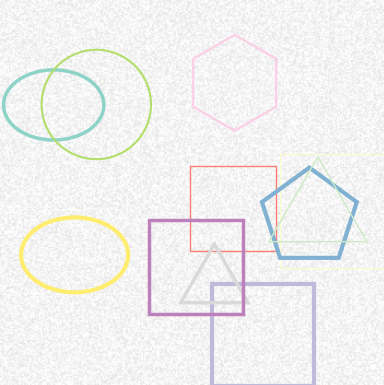[{"shape": "oval", "thickness": 2.5, "radius": 0.65, "center": [0.14, 0.727]}, {"shape": "square", "thickness": 0.5, "radius": 0.74, "center": [0.876, 0.452]}, {"shape": "square", "thickness": 3, "radius": 0.66, "center": [0.683, 0.129]}, {"shape": "square", "thickness": 1, "radius": 0.56, "center": [0.604, 0.459]}, {"shape": "pentagon", "thickness": 3, "radius": 0.65, "center": [0.804, 0.435]}, {"shape": "circle", "thickness": 1.5, "radius": 0.71, "center": [0.25, 0.729]}, {"shape": "hexagon", "thickness": 1.5, "radius": 0.62, "center": [0.61, 0.785]}, {"shape": "triangle", "thickness": 2.5, "radius": 0.51, "center": [0.557, 0.264]}, {"shape": "square", "thickness": 2.5, "radius": 0.61, "center": [0.509, 0.307]}, {"shape": "triangle", "thickness": 1, "radius": 0.73, "center": [0.825, 0.446]}, {"shape": "oval", "thickness": 3, "radius": 0.69, "center": [0.194, 0.338]}]